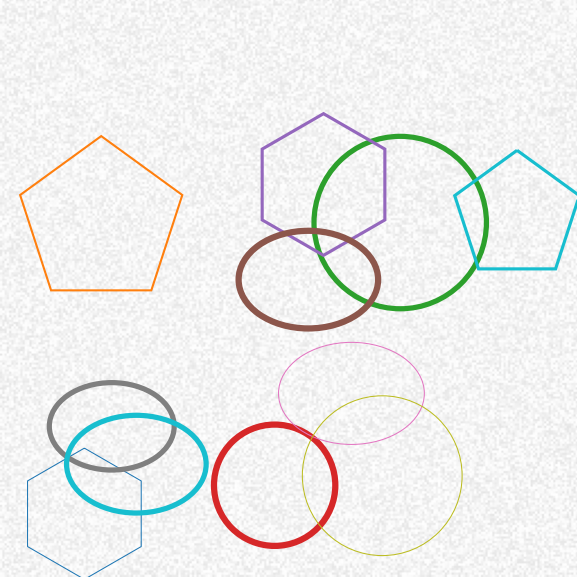[{"shape": "hexagon", "thickness": 0.5, "radius": 0.57, "center": [0.146, 0.11]}, {"shape": "pentagon", "thickness": 1, "radius": 0.74, "center": [0.175, 0.616]}, {"shape": "circle", "thickness": 2.5, "radius": 0.75, "center": [0.693, 0.614]}, {"shape": "circle", "thickness": 3, "radius": 0.53, "center": [0.476, 0.159]}, {"shape": "hexagon", "thickness": 1.5, "radius": 0.61, "center": [0.56, 0.68]}, {"shape": "oval", "thickness": 3, "radius": 0.6, "center": [0.534, 0.515]}, {"shape": "oval", "thickness": 0.5, "radius": 0.63, "center": [0.609, 0.318]}, {"shape": "oval", "thickness": 2.5, "radius": 0.54, "center": [0.194, 0.261]}, {"shape": "circle", "thickness": 0.5, "radius": 0.69, "center": [0.662, 0.175]}, {"shape": "pentagon", "thickness": 1.5, "radius": 0.57, "center": [0.895, 0.625]}, {"shape": "oval", "thickness": 2.5, "radius": 0.6, "center": [0.236, 0.195]}]